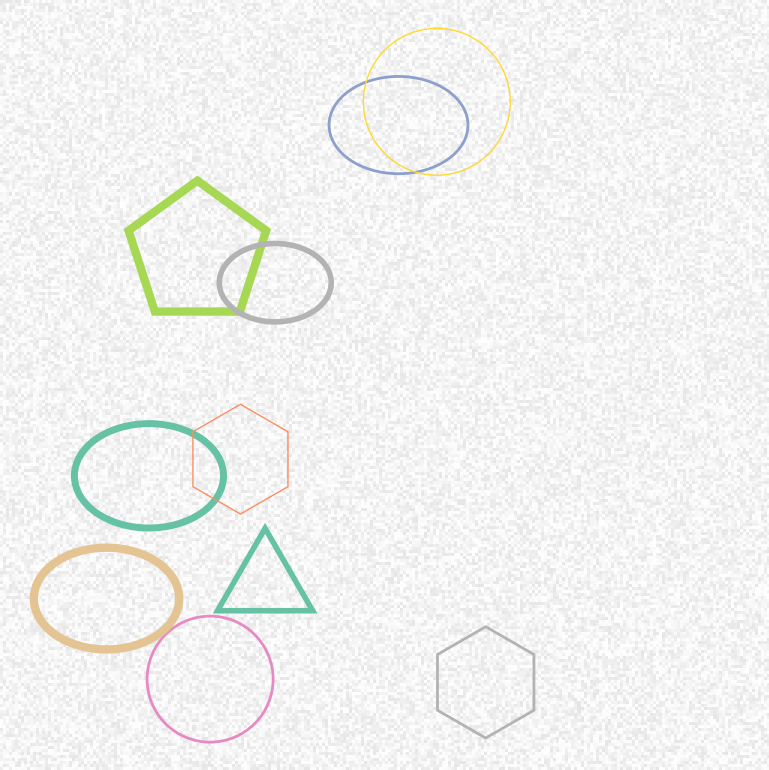[{"shape": "oval", "thickness": 2.5, "radius": 0.48, "center": [0.193, 0.382]}, {"shape": "triangle", "thickness": 2, "radius": 0.36, "center": [0.344, 0.243]}, {"shape": "hexagon", "thickness": 0.5, "radius": 0.36, "center": [0.312, 0.404]}, {"shape": "oval", "thickness": 1, "radius": 0.45, "center": [0.518, 0.838]}, {"shape": "circle", "thickness": 1, "radius": 0.41, "center": [0.273, 0.118]}, {"shape": "pentagon", "thickness": 3, "radius": 0.47, "center": [0.256, 0.671]}, {"shape": "circle", "thickness": 0.5, "radius": 0.48, "center": [0.567, 0.868]}, {"shape": "oval", "thickness": 3, "radius": 0.47, "center": [0.138, 0.223]}, {"shape": "hexagon", "thickness": 1, "radius": 0.36, "center": [0.631, 0.114]}, {"shape": "oval", "thickness": 2, "radius": 0.36, "center": [0.357, 0.633]}]